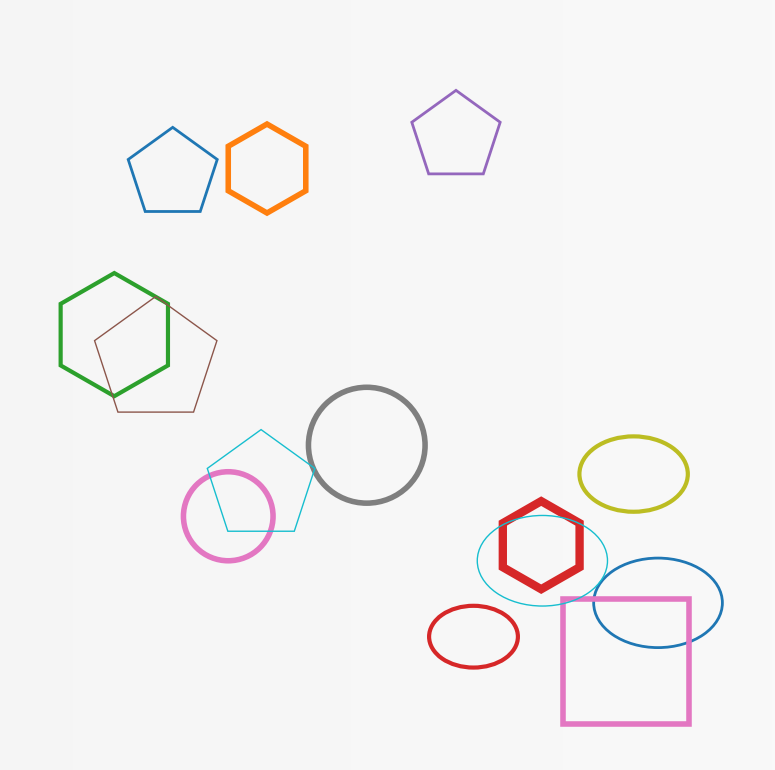[{"shape": "oval", "thickness": 1, "radius": 0.42, "center": [0.849, 0.217]}, {"shape": "pentagon", "thickness": 1, "radius": 0.3, "center": [0.223, 0.774]}, {"shape": "hexagon", "thickness": 2, "radius": 0.29, "center": [0.345, 0.781]}, {"shape": "hexagon", "thickness": 1.5, "radius": 0.4, "center": [0.147, 0.565]}, {"shape": "oval", "thickness": 1.5, "radius": 0.29, "center": [0.611, 0.173]}, {"shape": "hexagon", "thickness": 3, "radius": 0.29, "center": [0.698, 0.292]}, {"shape": "pentagon", "thickness": 1, "radius": 0.3, "center": [0.588, 0.823]}, {"shape": "pentagon", "thickness": 0.5, "radius": 0.42, "center": [0.201, 0.532]}, {"shape": "circle", "thickness": 2, "radius": 0.29, "center": [0.295, 0.33]}, {"shape": "square", "thickness": 2, "radius": 0.41, "center": [0.808, 0.141]}, {"shape": "circle", "thickness": 2, "radius": 0.38, "center": [0.473, 0.422]}, {"shape": "oval", "thickness": 1.5, "radius": 0.35, "center": [0.818, 0.384]}, {"shape": "pentagon", "thickness": 0.5, "radius": 0.36, "center": [0.337, 0.369]}, {"shape": "oval", "thickness": 0.5, "radius": 0.42, "center": [0.7, 0.272]}]